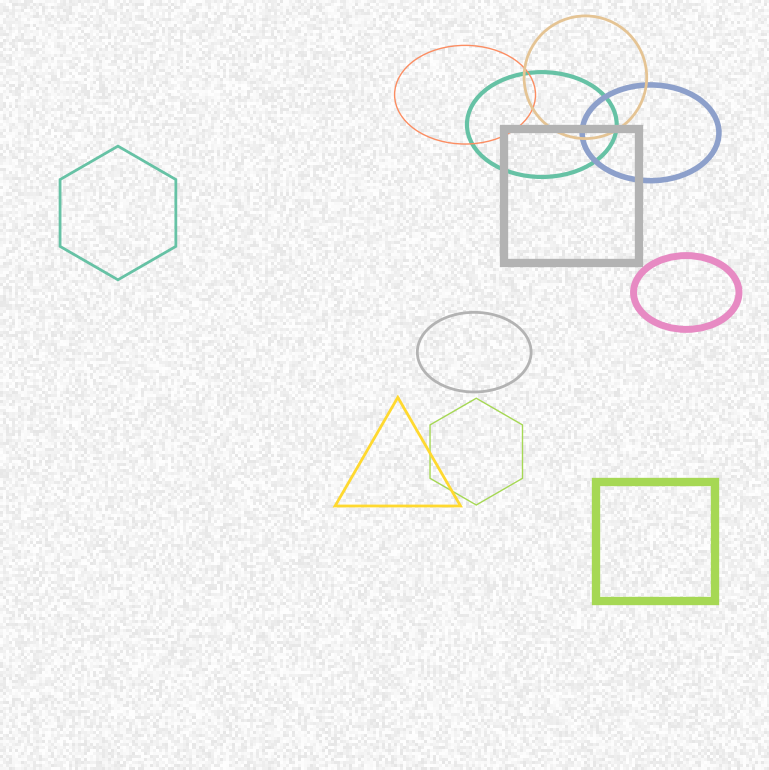[{"shape": "oval", "thickness": 1.5, "radius": 0.49, "center": [0.704, 0.838]}, {"shape": "hexagon", "thickness": 1, "radius": 0.43, "center": [0.153, 0.723]}, {"shape": "oval", "thickness": 0.5, "radius": 0.46, "center": [0.604, 0.877]}, {"shape": "oval", "thickness": 2, "radius": 0.44, "center": [0.845, 0.828]}, {"shape": "oval", "thickness": 2.5, "radius": 0.34, "center": [0.891, 0.62]}, {"shape": "hexagon", "thickness": 0.5, "radius": 0.35, "center": [0.619, 0.413]}, {"shape": "square", "thickness": 3, "radius": 0.39, "center": [0.852, 0.297]}, {"shape": "triangle", "thickness": 1, "radius": 0.47, "center": [0.517, 0.39]}, {"shape": "circle", "thickness": 1, "radius": 0.4, "center": [0.76, 0.9]}, {"shape": "square", "thickness": 3, "radius": 0.44, "center": [0.742, 0.745]}, {"shape": "oval", "thickness": 1, "radius": 0.37, "center": [0.616, 0.543]}]